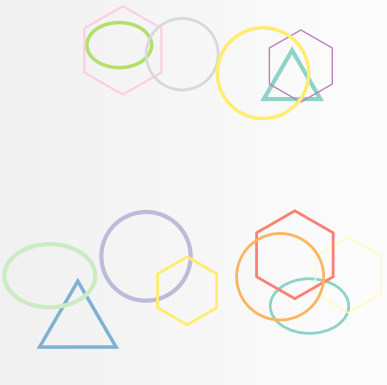[{"shape": "triangle", "thickness": 3, "radius": 0.42, "center": [0.754, 0.785]}, {"shape": "oval", "thickness": 2, "radius": 0.51, "center": [0.799, 0.205]}, {"shape": "hexagon", "thickness": 1, "radius": 0.49, "center": [0.899, 0.286]}, {"shape": "circle", "thickness": 3, "radius": 0.58, "center": [0.377, 0.334]}, {"shape": "hexagon", "thickness": 2, "radius": 0.57, "center": [0.761, 0.338]}, {"shape": "triangle", "thickness": 2.5, "radius": 0.57, "center": [0.201, 0.156]}, {"shape": "circle", "thickness": 2, "radius": 0.56, "center": [0.723, 0.281]}, {"shape": "oval", "thickness": 2.5, "radius": 0.42, "center": [0.308, 0.883]}, {"shape": "hexagon", "thickness": 1.5, "radius": 0.57, "center": [0.317, 0.869]}, {"shape": "circle", "thickness": 2, "radius": 0.46, "center": [0.47, 0.859]}, {"shape": "hexagon", "thickness": 1, "radius": 0.47, "center": [0.776, 0.829]}, {"shape": "oval", "thickness": 3, "radius": 0.59, "center": [0.129, 0.284]}, {"shape": "hexagon", "thickness": 2, "radius": 0.44, "center": [0.483, 0.245]}, {"shape": "circle", "thickness": 2.5, "radius": 0.59, "center": [0.679, 0.81]}]